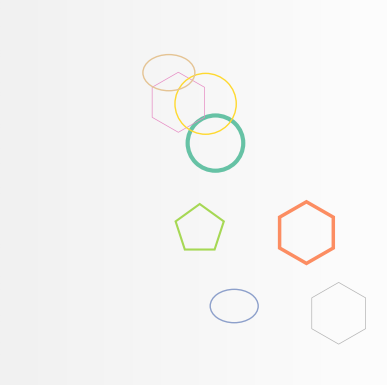[{"shape": "circle", "thickness": 3, "radius": 0.36, "center": [0.556, 0.628]}, {"shape": "hexagon", "thickness": 2.5, "radius": 0.4, "center": [0.791, 0.396]}, {"shape": "oval", "thickness": 1, "radius": 0.31, "center": [0.604, 0.205]}, {"shape": "hexagon", "thickness": 0.5, "radius": 0.39, "center": [0.46, 0.734]}, {"shape": "pentagon", "thickness": 1.5, "radius": 0.33, "center": [0.515, 0.405]}, {"shape": "circle", "thickness": 1, "radius": 0.4, "center": [0.531, 0.73]}, {"shape": "oval", "thickness": 1, "radius": 0.34, "center": [0.436, 0.811]}, {"shape": "hexagon", "thickness": 0.5, "radius": 0.4, "center": [0.874, 0.186]}]